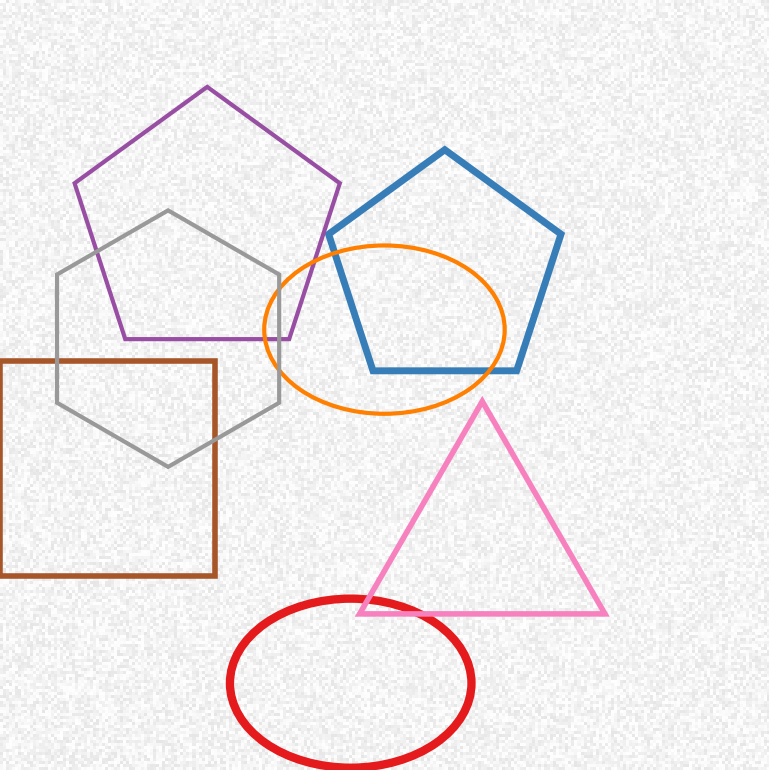[{"shape": "oval", "thickness": 3, "radius": 0.78, "center": [0.455, 0.113]}, {"shape": "pentagon", "thickness": 2.5, "radius": 0.79, "center": [0.578, 0.647]}, {"shape": "pentagon", "thickness": 1.5, "radius": 0.91, "center": [0.269, 0.706]}, {"shape": "oval", "thickness": 1.5, "radius": 0.78, "center": [0.499, 0.572]}, {"shape": "square", "thickness": 2, "radius": 0.7, "center": [0.139, 0.392]}, {"shape": "triangle", "thickness": 2, "radius": 0.92, "center": [0.626, 0.295]}, {"shape": "hexagon", "thickness": 1.5, "radius": 0.83, "center": [0.218, 0.56]}]